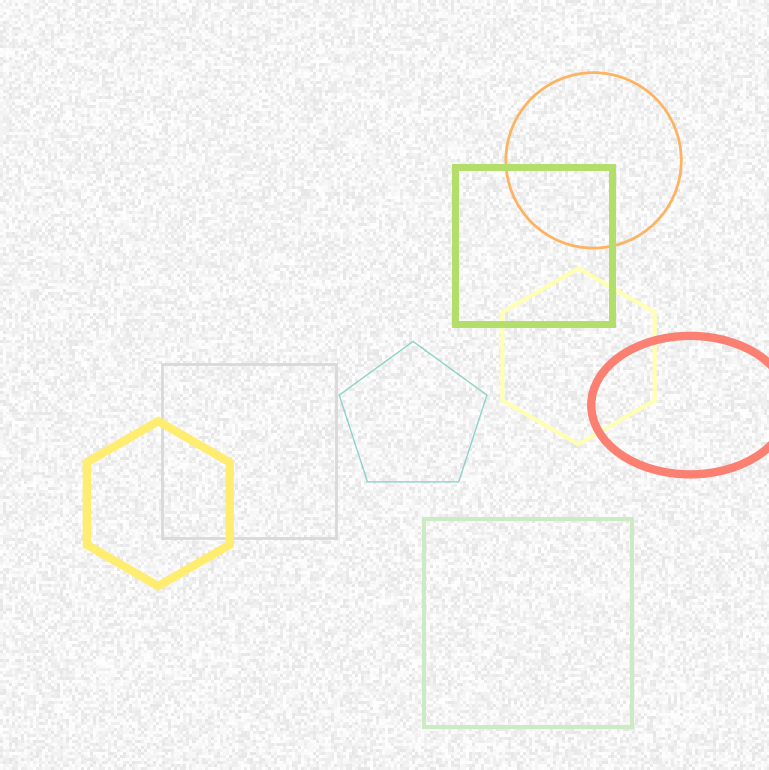[{"shape": "pentagon", "thickness": 0.5, "radius": 0.5, "center": [0.536, 0.456]}, {"shape": "hexagon", "thickness": 1.5, "radius": 0.57, "center": [0.751, 0.537]}, {"shape": "oval", "thickness": 3, "radius": 0.64, "center": [0.896, 0.474]}, {"shape": "circle", "thickness": 1, "radius": 0.57, "center": [0.771, 0.792]}, {"shape": "square", "thickness": 2.5, "radius": 0.51, "center": [0.693, 0.681]}, {"shape": "square", "thickness": 1, "radius": 0.57, "center": [0.323, 0.414]}, {"shape": "square", "thickness": 1.5, "radius": 0.67, "center": [0.686, 0.191]}, {"shape": "hexagon", "thickness": 3, "radius": 0.54, "center": [0.206, 0.346]}]